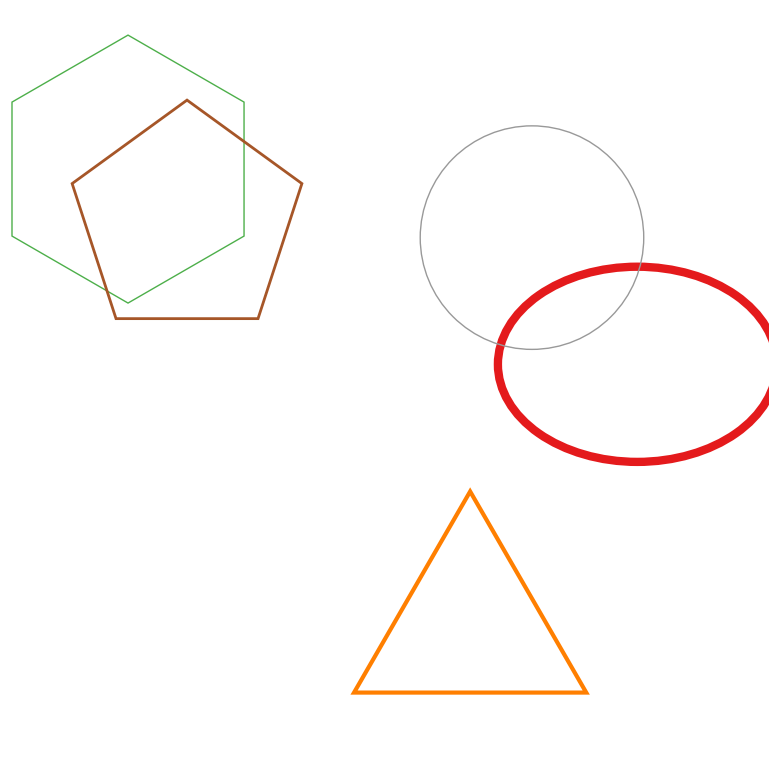[{"shape": "oval", "thickness": 3, "radius": 0.91, "center": [0.828, 0.527]}, {"shape": "hexagon", "thickness": 0.5, "radius": 0.87, "center": [0.166, 0.78]}, {"shape": "triangle", "thickness": 1.5, "radius": 0.87, "center": [0.611, 0.188]}, {"shape": "pentagon", "thickness": 1, "radius": 0.78, "center": [0.243, 0.713]}, {"shape": "circle", "thickness": 0.5, "radius": 0.73, "center": [0.691, 0.691]}]